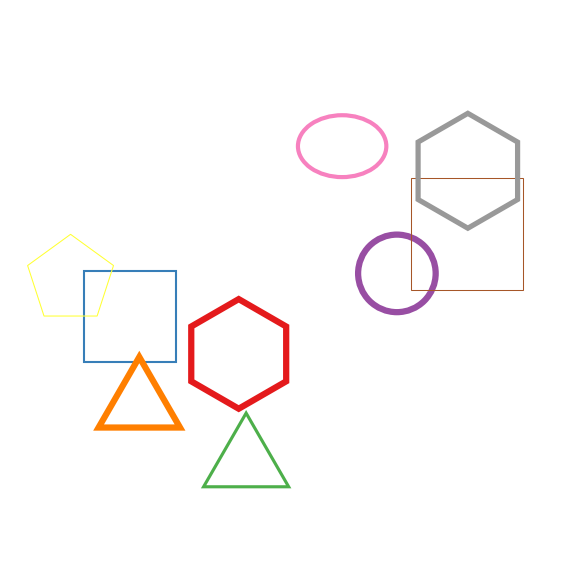[{"shape": "hexagon", "thickness": 3, "radius": 0.47, "center": [0.413, 0.386]}, {"shape": "square", "thickness": 1, "radius": 0.4, "center": [0.225, 0.451]}, {"shape": "triangle", "thickness": 1.5, "radius": 0.43, "center": [0.426, 0.199]}, {"shape": "circle", "thickness": 3, "radius": 0.34, "center": [0.687, 0.526]}, {"shape": "triangle", "thickness": 3, "radius": 0.41, "center": [0.241, 0.3]}, {"shape": "pentagon", "thickness": 0.5, "radius": 0.39, "center": [0.122, 0.515]}, {"shape": "square", "thickness": 0.5, "radius": 0.48, "center": [0.809, 0.593]}, {"shape": "oval", "thickness": 2, "radius": 0.38, "center": [0.592, 0.746]}, {"shape": "hexagon", "thickness": 2.5, "radius": 0.5, "center": [0.81, 0.703]}]